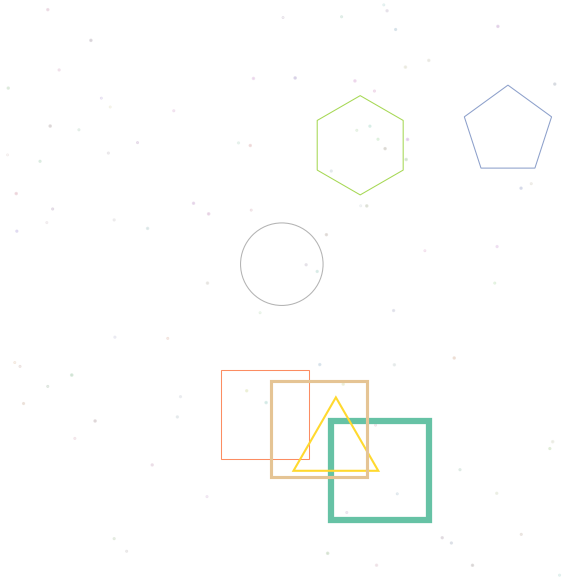[{"shape": "square", "thickness": 3, "radius": 0.43, "center": [0.658, 0.184]}, {"shape": "square", "thickness": 0.5, "radius": 0.38, "center": [0.459, 0.282]}, {"shape": "pentagon", "thickness": 0.5, "radius": 0.4, "center": [0.88, 0.772]}, {"shape": "hexagon", "thickness": 0.5, "radius": 0.43, "center": [0.624, 0.748]}, {"shape": "triangle", "thickness": 1, "radius": 0.42, "center": [0.582, 0.226]}, {"shape": "square", "thickness": 1.5, "radius": 0.42, "center": [0.552, 0.256]}, {"shape": "circle", "thickness": 0.5, "radius": 0.36, "center": [0.488, 0.542]}]